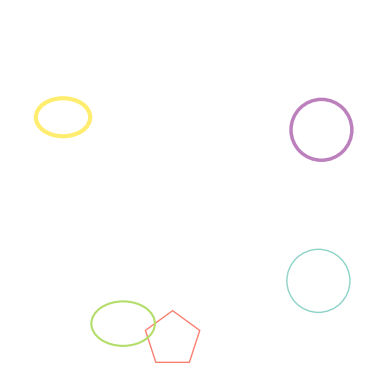[{"shape": "circle", "thickness": 1, "radius": 0.41, "center": [0.827, 0.271]}, {"shape": "pentagon", "thickness": 1, "radius": 0.37, "center": [0.448, 0.119]}, {"shape": "oval", "thickness": 1.5, "radius": 0.41, "center": [0.32, 0.159]}, {"shape": "circle", "thickness": 2.5, "radius": 0.4, "center": [0.835, 0.663]}, {"shape": "oval", "thickness": 3, "radius": 0.35, "center": [0.164, 0.695]}]